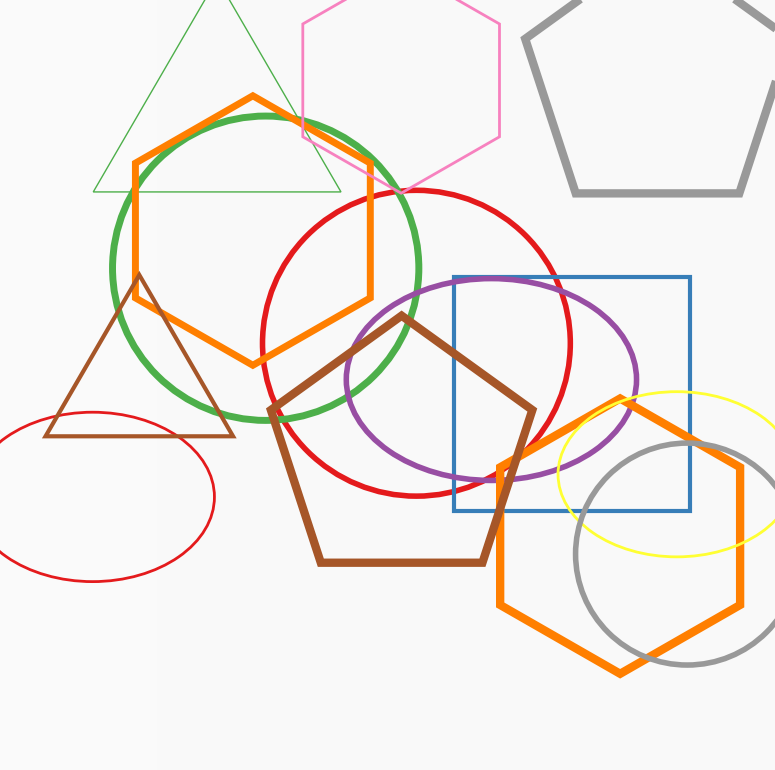[{"shape": "oval", "thickness": 1, "radius": 0.79, "center": [0.12, 0.355]}, {"shape": "circle", "thickness": 2, "radius": 0.99, "center": [0.537, 0.554]}, {"shape": "square", "thickness": 1.5, "radius": 0.76, "center": [0.738, 0.488]}, {"shape": "circle", "thickness": 2.5, "radius": 0.99, "center": [0.343, 0.652]}, {"shape": "triangle", "thickness": 0.5, "radius": 0.92, "center": [0.28, 0.843]}, {"shape": "oval", "thickness": 2, "radius": 0.94, "center": [0.634, 0.507]}, {"shape": "hexagon", "thickness": 2.5, "radius": 0.87, "center": [0.326, 0.701]}, {"shape": "hexagon", "thickness": 3, "radius": 0.89, "center": [0.8, 0.304]}, {"shape": "oval", "thickness": 1, "radius": 0.77, "center": [0.873, 0.384]}, {"shape": "pentagon", "thickness": 3, "radius": 0.89, "center": [0.518, 0.413]}, {"shape": "triangle", "thickness": 1.5, "radius": 0.7, "center": [0.18, 0.503]}, {"shape": "hexagon", "thickness": 1, "radius": 0.73, "center": [0.518, 0.896]}, {"shape": "pentagon", "thickness": 3, "radius": 0.9, "center": [0.848, 0.894]}, {"shape": "circle", "thickness": 2, "radius": 0.72, "center": [0.887, 0.28]}]